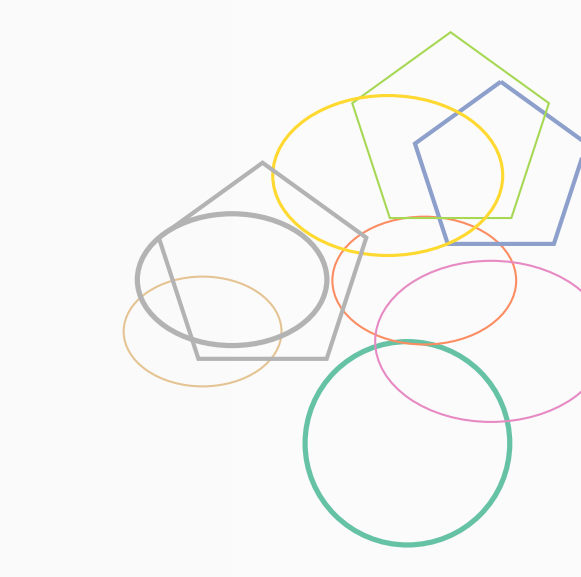[{"shape": "circle", "thickness": 2.5, "radius": 0.88, "center": [0.701, 0.232]}, {"shape": "oval", "thickness": 1, "radius": 0.79, "center": [0.73, 0.513]}, {"shape": "pentagon", "thickness": 2, "radius": 0.78, "center": [0.862, 0.702]}, {"shape": "oval", "thickness": 1, "radius": 1.0, "center": [0.845, 0.408]}, {"shape": "pentagon", "thickness": 1, "radius": 0.89, "center": [0.775, 0.765]}, {"shape": "oval", "thickness": 1.5, "radius": 0.99, "center": [0.667, 0.695]}, {"shape": "oval", "thickness": 1, "radius": 0.68, "center": [0.349, 0.425]}, {"shape": "oval", "thickness": 2.5, "radius": 0.82, "center": [0.399, 0.515]}, {"shape": "pentagon", "thickness": 2, "radius": 0.94, "center": [0.452, 0.53]}]